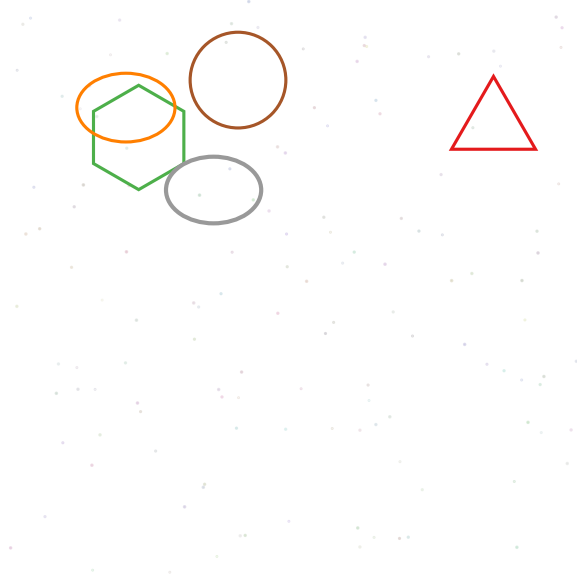[{"shape": "triangle", "thickness": 1.5, "radius": 0.42, "center": [0.855, 0.783]}, {"shape": "hexagon", "thickness": 1.5, "radius": 0.45, "center": [0.24, 0.761]}, {"shape": "oval", "thickness": 1.5, "radius": 0.43, "center": [0.218, 0.813]}, {"shape": "circle", "thickness": 1.5, "radius": 0.41, "center": [0.412, 0.86]}, {"shape": "oval", "thickness": 2, "radius": 0.41, "center": [0.37, 0.67]}]